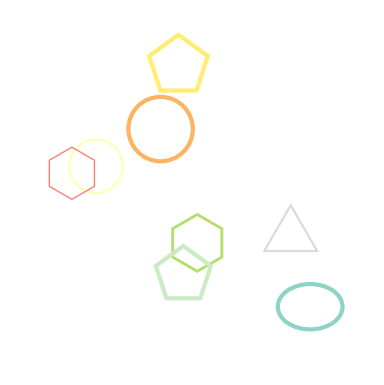[{"shape": "oval", "thickness": 3, "radius": 0.42, "center": [0.806, 0.203]}, {"shape": "circle", "thickness": 1.5, "radius": 0.35, "center": [0.249, 0.568]}, {"shape": "hexagon", "thickness": 1, "radius": 0.34, "center": [0.187, 0.55]}, {"shape": "circle", "thickness": 3, "radius": 0.42, "center": [0.417, 0.665]}, {"shape": "hexagon", "thickness": 2, "radius": 0.37, "center": [0.512, 0.369]}, {"shape": "triangle", "thickness": 1.5, "radius": 0.4, "center": [0.755, 0.388]}, {"shape": "pentagon", "thickness": 3, "radius": 0.38, "center": [0.476, 0.286]}, {"shape": "pentagon", "thickness": 3, "radius": 0.4, "center": [0.464, 0.83]}]